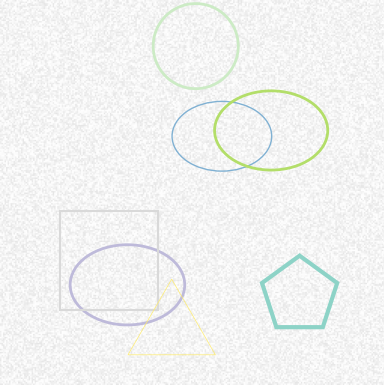[{"shape": "pentagon", "thickness": 3, "radius": 0.51, "center": [0.778, 0.233]}, {"shape": "oval", "thickness": 2, "radius": 0.74, "center": [0.331, 0.26]}, {"shape": "oval", "thickness": 1, "radius": 0.65, "center": [0.576, 0.646]}, {"shape": "oval", "thickness": 2, "radius": 0.73, "center": [0.704, 0.661]}, {"shape": "square", "thickness": 1.5, "radius": 0.64, "center": [0.283, 0.324]}, {"shape": "circle", "thickness": 2, "radius": 0.55, "center": [0.508, 0.88]}, {"shape": "triangle", "thickness": 0.5, "radius": 0.66, "center": [0.446, 0.144]}]